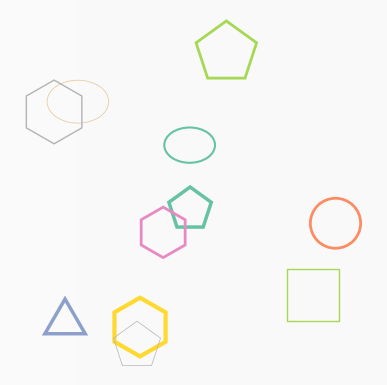[{"shape": "oval", "thickness": 1.5, "radius": 0.33, "center": [0.489, 0.623]}, {"shape": "pentagon", "thickness": 2.5, "radius": 0.29, "center": [0.491, 0.457]}, {"shape": "circle", "thickness": 2, "radius": 0.32, "center": [0.866, 0.42]}, {"shape": "triangle", "thickness": 2.5, "radius": 0.3, "center": [0.168, 0.163]}, {"shape": "hexagon", "thickness": 2, "radius": 0.33, "center": [0.421, 0.396]}, {"shape": "square", "thickness": 1, "radius": 0.34, "center": [0.807, 0.233]}, {"shape": "pentagon", "thickness": 2, "radius": 0.41, "center": [0.584, 0.863]}, {"shape": "hexagon", "thickness": 3, "radius": 0.38, "center": [0.361, 0.15]}, {"shape": "oval", "thickness": 0.5, "radius": 0.4, "center": [0.201, 0.736]}, {"shape": "hexagon", "thickness": 1, "radius": 0.41, "center": [0.14, 0.709]}, {"shape": "pentagon", "thickness": 0.5, "radius": 0.32, "center": [0.354, 0.102]}]